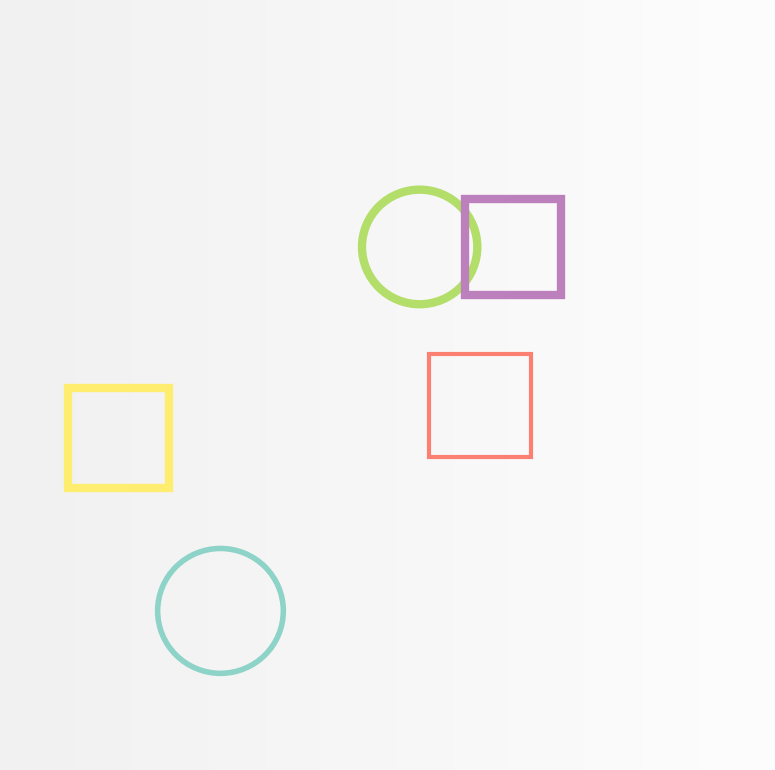[{"shape": "circle", "thickness": 2, "radius": 0.41, "center": [0.284, 0.207]}, {"shape": "square", "thickness": 1.5, "radius": 0.33, "center": [0.619, 0.473]}, {"shape": "circle", "thickness": 3, "radius": 0.37, "center": [0.541, 0.679]}, {"shape": "square", "thickness": 3, "radius": 0.31, "center": [0.662, 0.679]}, {"shape": "square", "thickness": 3, "radius": 0.33, "center": [0.153, 0.431]}]